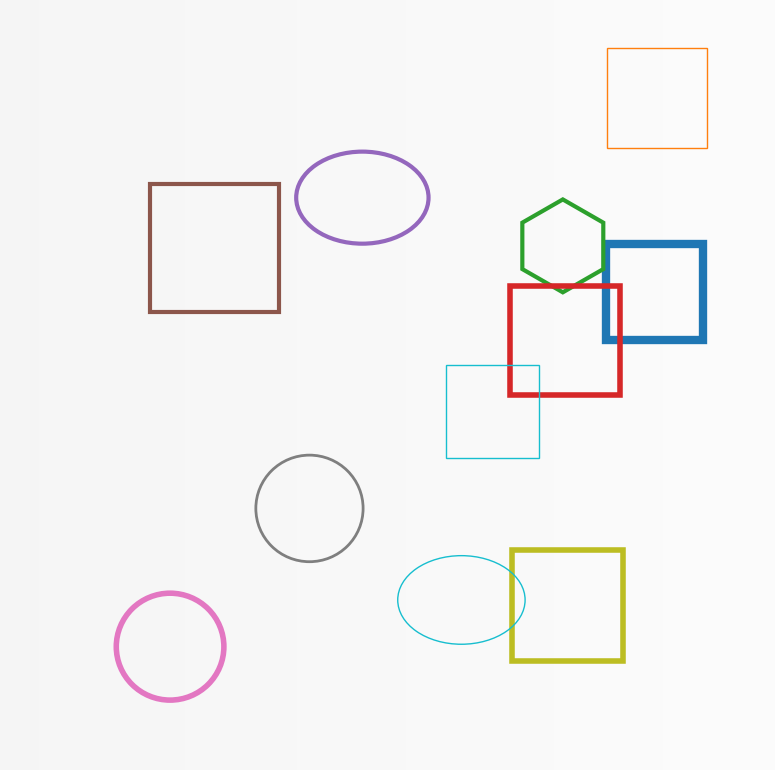[{"shape": "square", "thickness": 3, "radius": 0.31, "center": [0.844, 0.621]}, {"shape": "square", "thickness": 0.5, "radius": 0.32, "center": [0.848, 0.873]}, {"shape": "hexagon", "thickness": 1.5, "radius": 0.3, "center": [0.726, 0.681]}, {"shape": "square", "thickness": 2, "radius": 0.36, "center": [0.729, 0.558]}, {"shape": "oval", "thickness": 1.5, "radius": 0.43, "center": [0.468, 0.743]}, {"shape": "square", "thickness": 1.5, "radius": 0.42, "center": [0.276, 0.678]}, {"shape": "circle", "thickness": 2, "radius": 0.35, "center": [0.219, 0.16]}, {"shape": "circle", "thickness": 1, "radius": 0.35, "center": [0.399, 0.34]}, {"shape": "square", "thickness": 2, "radius": 0.36, "center": [0.733, 0.214]}, {"shape": "square", "thickness": 0.5, "radius": 0.3, "center": [0.635, 0.466]}, {"shape": "oval", "thickness": 0.5, "radius": 0.41, "center": [0.595, 0.221]}]